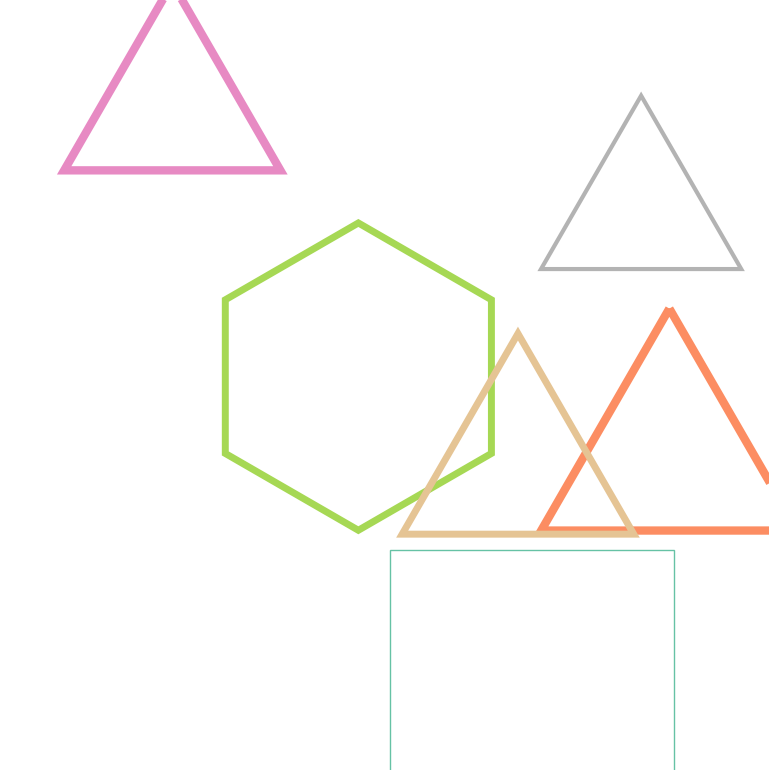[{"shape": "square", "thickness": 0.5, "radius": 0.92, "center": [0.691, 0.101]}, {"shape": "triangle", "thickness": 3, "radius": 0.96, "center": [0.869, 0.407]}, {"shape": "triangle", "thickness": 3, "radius": 0.81, "center": [0.224, 0.86]}, {"shape": "hexagon", "thickness": 2.5, "radius": 1.0, "center": [0.465, 0.511]}, {"shape": "triangle", "thickness": 2.5, "radius": 0.87, "center": [0.673, 0.393]}, {"shape": "triangle", "thickness": 1.5, "radius": 0.75, "center": [0.833, 0.726]}]